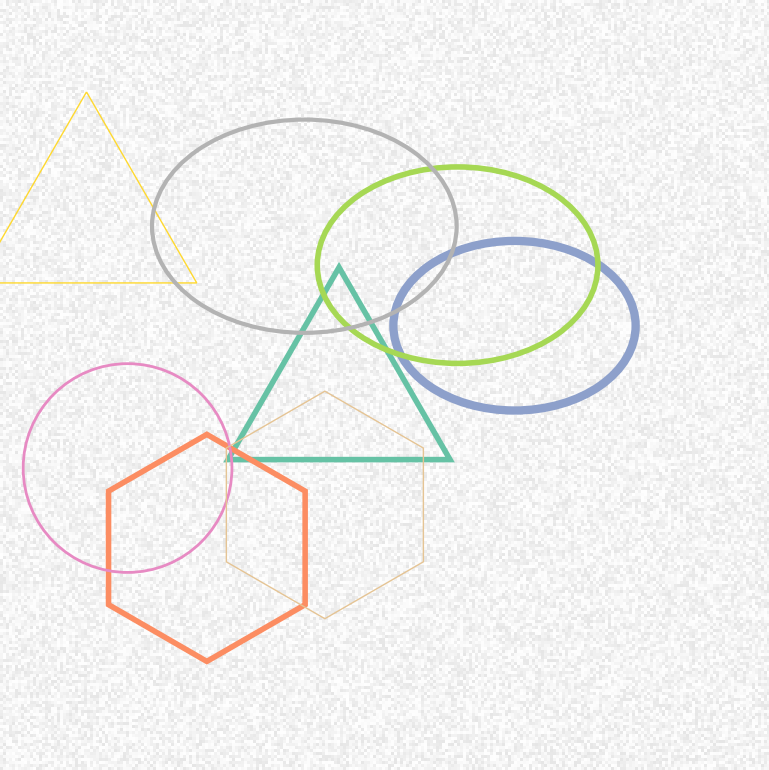[{"shape": "triangle", "thickness": 2, "radius": 0.83, "center": [0.44, 0.486]}, {"shape": "hexagon", "thickness": 2, "radius": 0.74, "center": [0.269, 0.288]}, {"shape": "oval", "thickness": 3, "radius": 0.79, "center": [0.668, 0.577]}, {"shape": "circle", "thickness": 1, "radius": 0.68, "center": [0.166, 0.392]}, {"shape": "oval", "thickness": 2, "radius": 0.91, "center": [0.594, 0.656]}, {"shape": "triangle", "thickness": 0.5, "radius": 0.83, "center": [0.112, 0.715]}, {"shape": "hexagon", "thickness": 0.5, "radius": 0.74, "center": [0.422, 0.344]}, {"shape": "oval", "thickness": 1.5, "radius": 0.99, "center": [0.395, 0.706]}]